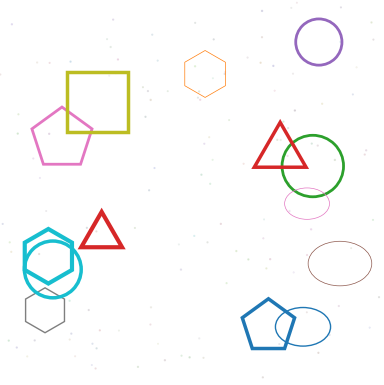[{"shape": "pentagon", "thickness": 2.5, "radius": 0.36, "center": [0.697, 0.153]}, {"shape": "oval", "thickness": 1, "radius": 0.36, "center": [0.787, 0.151]}, {"shape": "hexagon", "thickness": 0.5, "radius": 0.3, "center": [0.533, 0.808]}, {"shape": "circle", "thickness": 2, "radius": 0.4, "center": [0.812, 0.569]}, {"shape": "triangle", "thickness": 3, "radius": 0.31, "center": [0.264, 0.388]}, {"shape": "triangle", "thickness": 2.5, "radius": 0.39, "center": [0.728, 0.604]}, {"shape": "circle", "thickness": 2, "radius": 0.3, "center": [0.828, 0.891]}, {"shape": "oval", "thickness": 0.5, "radius": 0.41, "center": [0.883, 0.315]}, {"shape": "pentagon", "thickness": 2, "radius": 0.41, "center": [0.161, 0.64]}, {"shape": "oval", "thickness": 0.5, "radius": 0.29, "center": [0.798, 0.471]}, {"shape": "hexagon", "thickness": 1, "radius": 0.29, "center": [0.117, 0.194]}, {"shape": "square", "thickness": 2.5, "radius": 0.39, "center": [0.253, 0.735]}, {"shape": "hexagon", "thickness": 3, "radius": 0.35, "center": [0.126, 0.334]}, {"shape": "circle", "thickness": 2.5, "radius": 0.37, "center": [0.137, 0.3]}]